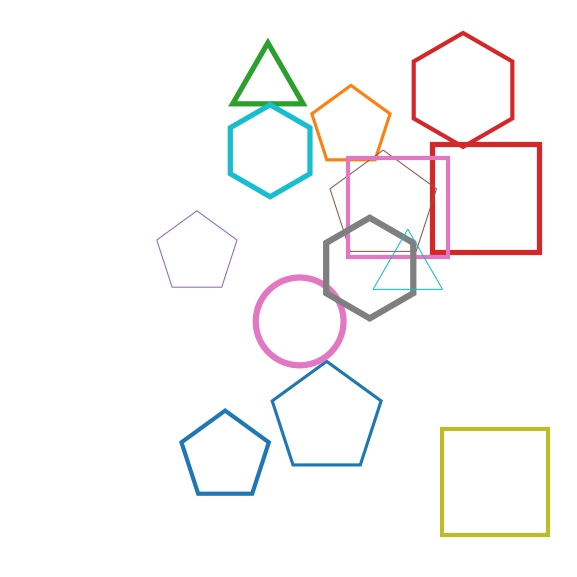[{"shape": "pentagon", "thickness": 1.5, "radius": 0.5, "center": [0.566, 0.274]}, {"shape": "pentagon", "thickness": 2, "radius": 0.4, "center": [0.39, 0.209]}, {"shape": "pentagon", "thickness": 1.5, "radius": 0.36, "center": [0.608, 0.78]}, {"shape": "triangle", "thickness": 2.5, "radius": 0.35, "center": [0.464, 0.855]}, {"shape": "square", "thickness": 2.5, "radius": 0.47, "center": [0.84, 0.656]}, {"shape": "hexagon", "thickness": 2, "radius": 0.49, "center": [0.802, 0.843]}, {"shape": "pentagon", "thickness": 0.5, "radius": 0.37, "center": [0.341, 0.561]}, {"shape": "pentagon", "thickness": 0.5, "radius": 0.48, "center": [0.664, 0.642]}, {"shape": "circle", "thickness": 3, "radius": 0.38, "center": [0.519, 0.443]}, {"shape": "square", "thickness": 2, "radius": 0.43, "center": [0.689, 0.64]}, {"shape": "hexagon", "thickness": 3, "radius": 0.44, "center": [0.64, 0.535]}, {"shape": "square", "thickness": 2, "radius": 0.46, "center": [0.857, 0.165]}, {"shape": "hexagon", "thickness": 2.5, "radius": 0.4, "center": [0.468, 0.738]}, {"shape": "triangle", "thickness": 0.5, "radius": 0.35, "center": [0.706, 0.533]}]